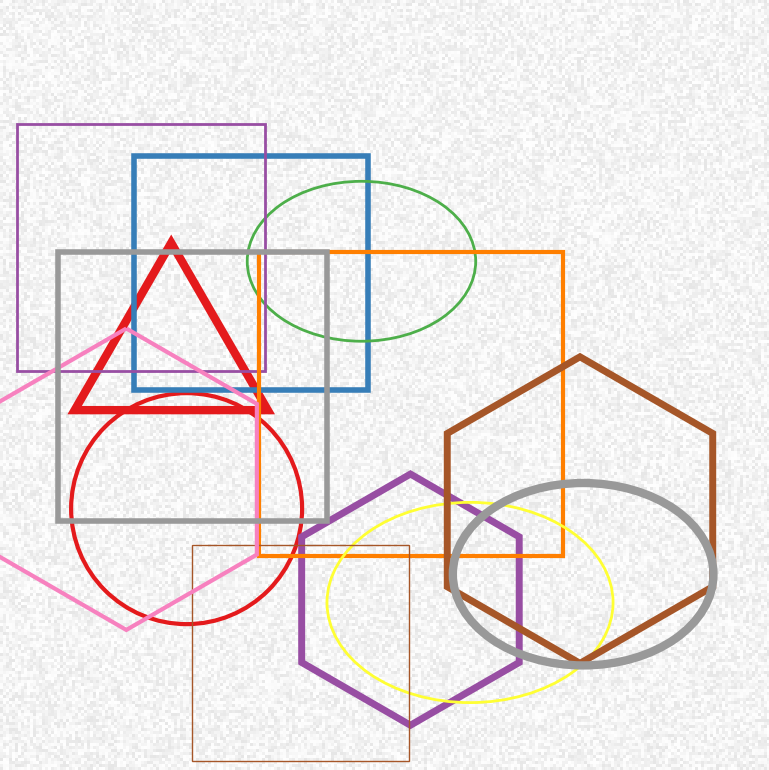[{"shape": "circle", "thickness": 1.5, "radius": 0.75, "center": [0.242, 0.339]}, {"shape": "triangle", "thickness": 3, "radius": 0.72, "center": [0.222, 0.54]}, {"shape": "square", "thickness": 2, "radius": 0.76, "center": [0.326, 0.645]}, {"shape": "oval", "thickness": 1, "radius": 0.74, "center": [0.469, 0.661]}, {"shape": "hexagon", "thickness": 2.5, "radius": 0.82, "center": [0.533, 0.221]}, {"shape": "square", "thickness": 1, "radius": 0.8, "center": [0.183, 0.678]}, {"shape": "square", "thickness": 1.5, "radius": 0.99, "center": [0.534, 0.476]}, {"shape": "oval", "thickness": 1, "radius": 0.93, "center": [0.61, 0.218]}, {"shape": "hexagon", "thickness": 2.5, "radius": 1.0, "center": [0.753, 0.338]}, {"shape": "square", "thickness": 0.5, "radius": 0.7, "center": [0.39, 0.152]}, {"shape": "hexagon", "thickness": 1.5, "radius": 0.98, "center": [0.164, 0.378]}, {"shape": "square", "thickness": 2, "radius": 0.87, "center": [0.25, 0.498]}, {"shape": "oval", "thickness": 3, "radius": 0.85, "center": [0.757, 0.254]}]